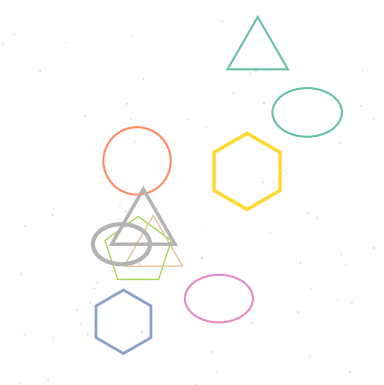[{"shape": "oval", "thickness": 1.5, "radius": 0.45, "center": [0.798, 0.708]}, {"shape": "triangle", "thickness": 1.5, "radius": 0.45, "center": [0.669, 0.865]}, {"shape": "circle", "thickness": 1.5, "radius": 0.44, "center": [0.356, 0.582]}, {"shape": "hexagon", "thickness": 2, "radius": 0.41, "center": [0.321, 0.164]}, {"shape": "oval", "thickness": 1.5, "radius": 0.44, "center": [0.569, 0.224]}, {"shape": "pentagon", "thickness": 1, "radius": 0.45, "center": [0.359, 0.347]}, {"shape": "hexagon", "thickness": 2.5, "radius": 0.49, "center": [0.642, 0.555]}, {"shape": "triangle", "thickness": 1, "radius": 0.44, "center": [0.398, 0.353]}, {"shape": "triangle", "thickness": 2.5, "radius": 0.48, "center": [0.372, 0.413]}, {"shape": "oval", "thickness": 3, "radius": 0.37, "center": [0.315, 0.366]}]